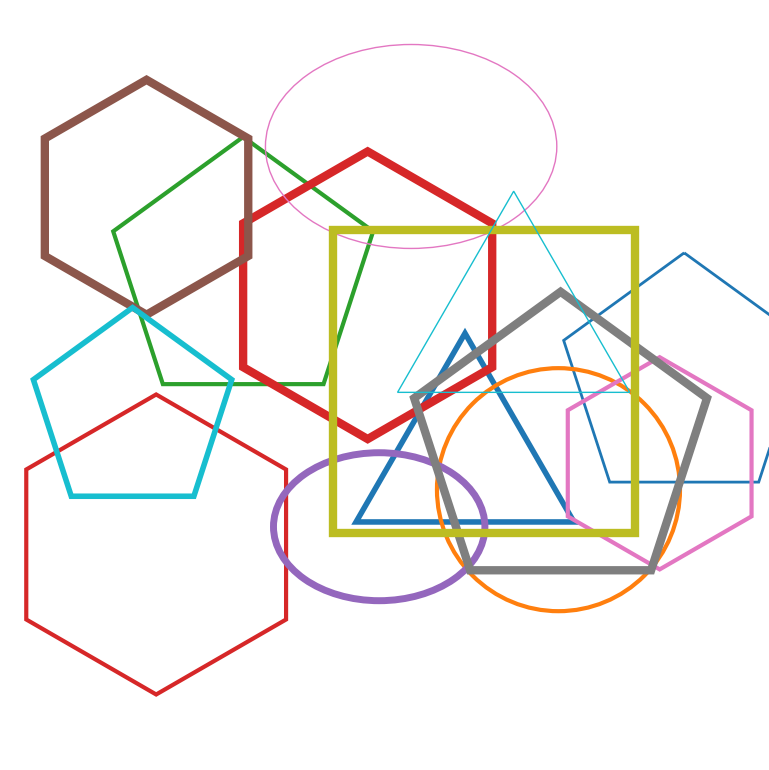[{"shape": "triangle", "thickness": 2, "radius": 0.82, "center": [0.604, 0.404]}, {"shape": "pentagon", "thickness": 1, "radius": 0.82, "center": [0.889, 0.507]}, {"shape": "circle", "thickness": 1.5, "radius": 0.79, "center": [0.725, 0.364]}, {"shape": "pentagon", "thickness": 1.5, "radius": 0.89, "center": [0.316, 0.645]}, {"shape": "hexagon", "thickness": 1.5, "radius": 0.97, "center": [0.203, 0.293]}, {"shape": "hexagon", "thickness": 3, "radius": 0.93, "center": [0.477, 0.617]}, {"shape": "oval", "thickness": 2.5, "radius": 0.69, "center": [0.492, 0.316]}, {"shape": "hexagon", "thickness": 3, "radius": 0.76, "center": [0.19, 0.744]}, {"shape": "oval", "thickness": 0.5, "radius": 0.95, "center": [0.534, 0.81]}, {"shape": "hexagon", "thickness": 1.5, "radius": 0.69, "center": [0.857, 0.398]}, {"shape": "pentagon", "thickness": 3, "radius": 1.0, "center": [0.728, 0.421]}, {"shape": "square", "thickness": 3, "radius": 0.98, "center": [0.629, 0.504]}, {"shape": "pentagon", "thickness": 2, "radius": 0.68, "center": [0.172, 0.465]}, {"shape": "triangle", "thickness": 0.5, "radius": 0.87, "center": [0.667, 0.578]}]